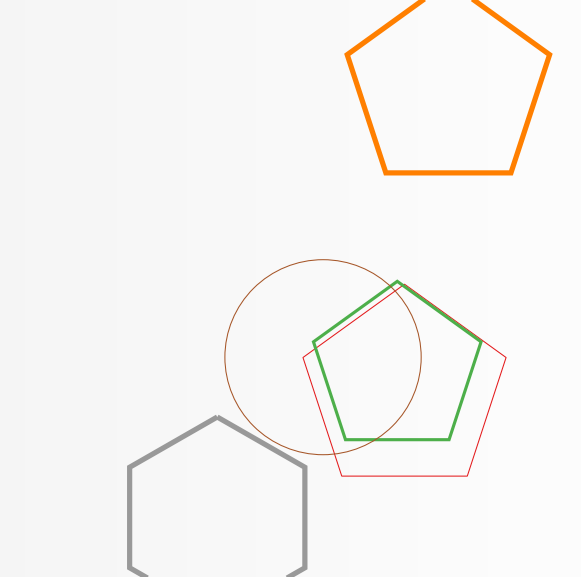[{"shape": "pentagon", "thickness": 0.5, "radius": 0.92, "center": [0.696, 0.323]}, {"shape": "pentagon", "thickness": 1.5, "radius": 0.76, "center": [0.683, 0.36]}, {"shape": "pentagon", "thickness": 2.5, "radius": 0.92, "center": [0.771, 0.848]}, {"shape": "circle", "thickness": 0.5, "radius": 0.84, "center": [0.556, 0.381]}, {"shape": "hexagon", "thickness": 2.5, "radius": 0.87, "center": [0.374, 0.103]}]